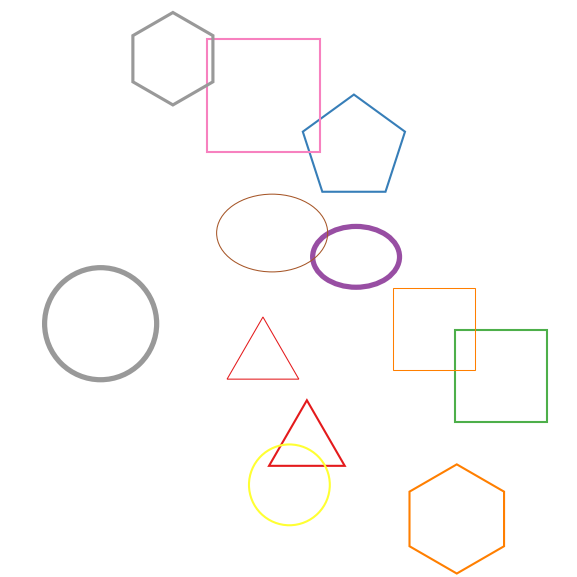[{"shape": "triangle", "thickness": 1, "radius": 0.38, "center": [0.531, 0.23]}, {"shape": "triangle", "thickness": 0.5, "radius": 0.36, "center": [0.455, 0.378]}, {"shape": "pentagon", "thickness": 1, "radius": 0.47, "center": [0.613, 0.742]}, {"shape": "square", "thickness": 1, "radius": 0.4, "center": [0.867, 0.349]}, {"shape": "oval", "thickness": 2.5, "radius": 0.38, "center": [0.617, 0.554]}, {"shape": "hexagon", "thickness": 1, "radius": 0.47, "center": [0.791, 0.101]}, {"shape": "square", "thickness": 0.5, "radius": 0.36, "center": [0.751, 0.429]}, {"shape": "circle", "thickness": 1, "radius": 0.35, "center": [0.501, 0.16]}, {"shape": "oval", "thickness": 0.5, "radius": 0.48, "center": [0.471, 0.596]}, {"shape": "square", "thickness": 1, "radius": 0.49, "center": [0.456, 0.834]}, {"shape": "circle", "thickness": 2.5, "radius": 0.49, "center": [0.174, 0.439]}, {"shape": "hexagon", "thickness": 1.5, "radius": 0.4, "center": [0.299, 0.897]}]